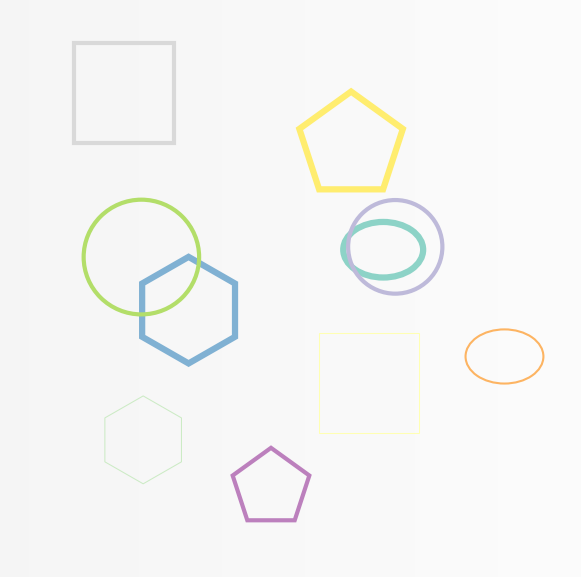[{"shape": "oval", "thickness": 3, "radius": 0.34, "center": [0.659, 0.567]}, {"shape": "square", "thickness": 0.5, "radius": 0.43, "center": [0.635, 0.337]}, {"shape": "circle", "thickness": 2, "radius": 0.41, "center": [0.68, 0.572]}, {"shape": "hexagon", "thickness": 3, "radius": 0.46, "center": [0.324, 0.462]}, {"shape": "oval", "thickness": 1, "radius": 0.33, "center": [0.868, 0.382]}, {"shape": "circle", "thickness": 2, "radius": 0.5, "center": [0.243, 0.554]}, {"shape": "square", "thickness": 2, "radius": 0.43, "center": [0.214, 0.838]}, {"shape": "pentagon", "thickness": 2, "radius": 0.35, "center": [0.466, 0.154]}, {"shape": "hexagon", "thickness": 0.5, "radius": 0.38, "center": [0.246, 0.237]}, {"shape": "pentagon", "thickness": 3, "radius": 0.47, "center": [0.604, 0.747]}]